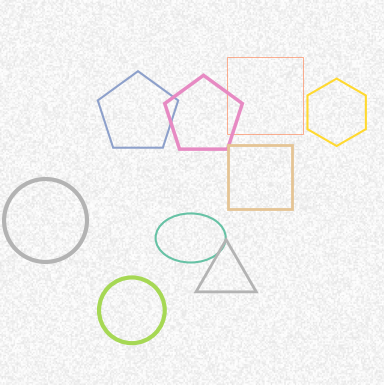[{"shape": "oval", "thickness": 1.5, "radius": 0.46, "center": [0.495, 0.382]}, {"shape": "square", "thickness": 0.5, "radius": 0.5, "center": [0.688, 0.753]}, {"shape": "pentagon", "thickness": 1.5, "radius": 0.55, "center": [0.358, 0.705]}, {"shape": "pentagon", "thickness": 2.5, "radius": 0.53, "center": [0.529, 0.698]}, {"shape": "circle", "thickness": 3, "radius": 0.43, "center": [0.343, 0.194]}, {"shape": "hexagon", "thickness": 1.5, "radius": 0.44, "center": [0.874, 0.708]}, {"shape": "square", "thickness": 2, "radius": 0.42, "center": [0.676, 0.54]}, {"shape": "circle", "thickness": 3, "radius": 0.54, "center": [0.118, 0.427]}, {"shape": "triangle", "thickness": 2, "radius": 0.45, "center": [0.587, 0.287]}]